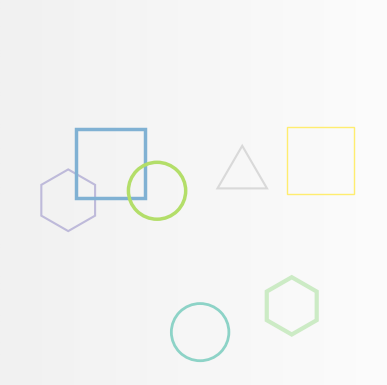[{"shape": "circle", "thickness": 2, "radius": 0.37, "center": [0.516, 0.137]}, {"shape": "hexagon", "thickness": 1.5, "radius": 0.4, "center": [0.176, 0.48]}, {"shape": "square", "thickness": 2.5, "radius": 0.45, "center": [0.286, 0.576]}, {"shape": "circle", "thickness": 2.5, "radius": 0.37, "center": [0.405, 0.505]}, {"shape": "triangle", "thickness": 1.5, "radius": 0.37, "center": [0.625, 0.548]}, {"shape": "hexagon", "thickness": 3, "radius": 0.37, "center": [0.753, 0.206]}, {"shape": "square", "thickness": 1, "radius": 0.44, "center": [0.827, 0.582]}]